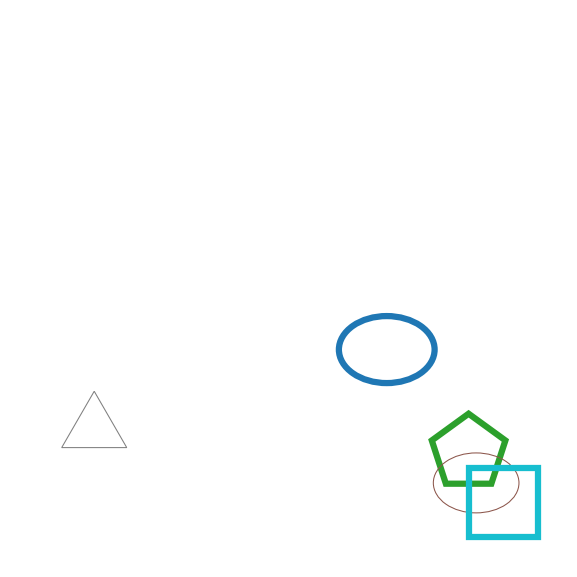[{"shape": "oval", "thickness": 3, "radius": 0.41, "center": [0.67, 0.394]}, {"shape": "pentagon", "thickness": 3, "radius": 0.33, "center": [0.811, 0.216]}, {"shape": "oval", "thickness": 0.5, "radius": 0.37, "center": [0.825, 0.163]}, {"shape": "triangle", "thickness": 0.5, "radius": 0.33, "center": [0.163, 0.257]}, {"shape": "square", "thickness": 3, "radius": 0.3, "center": [0.871, 0.129]}]